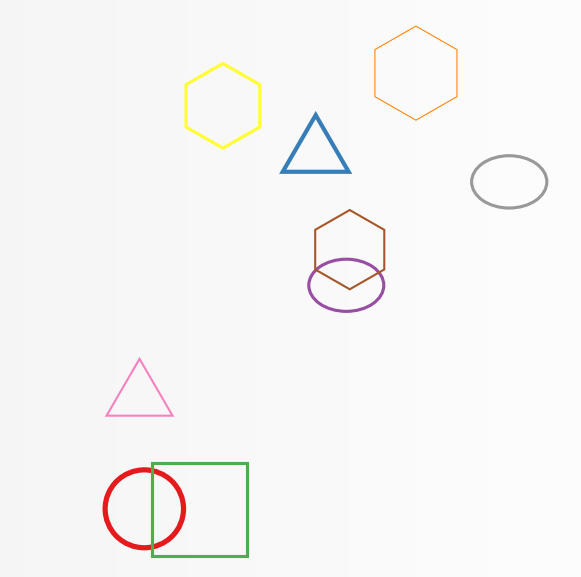[{"shape": "circle", "thickness": 2.5, "radius": 0.34, "center": [0.248, 0.118]}, {"shape": "triangle", "thickness": 2, "radius": 0.33, "center": [0.543, 0.734]}, {"shape": "square", "thickness": 1.5, "radius": 0.41, "center": [0.343, 0.117]}, {"shape": "oval", "thickness": 1.5, "radius": 0.32, "center": [0.596, 0.505]}, {"shape": "hexagon", "thickness": 0.5, "radius": 0.41, "center": [0.716, 0.873]}, {"shape": "hexagon", "thickness": 1.5, "radius": 0.37, "center": [0.384, 0.816]}, {"shape": "hexagon", "thickness": 1, "radius": 0.34, "center": [0.602, 0.567]}, {"shape": "triangle", "thickness": 1, "radius": 0.33, "center": [0.24, 0.312]}, {"shape": "oval", "thickness": 1.5, "radius": 0.32, "center": [0.876, 0.684]}]